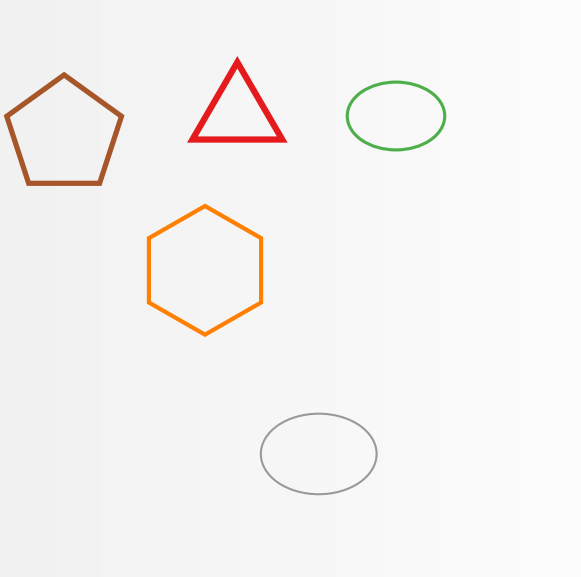[{"shape": "triangle", "thickness": 3, "radius": 0.45, "center": [0.408, 0.802]}, {"shape": "oval", "thickness": 1.5, "radius": 0.42, "center": [0.681, 0.798]}, {"shape": "hexagon", "thickness": 2, "radius": 0.56, "center": [0.353, 0.531]}, {"shape": "pentagon", "thickness": 2.5, "radius": 0.52, "center": [0.11, 0.766]}, {"shape": "oval", "thickness": 1, "radius": 0.5, "center": [0.548, 0.213]}]